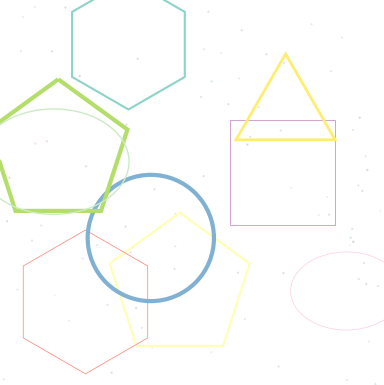[{"shape": "hexagon", "thickness": 1.5, "radius": 0.84, "center": [0.334, 0.885]}, {"shape": "pentagon", "thickness": 1.5, "radius": 0.96, "center": [0.467, 0.256]}, {"shape": "hexagon", "thickness": 0.5, "radius": 0.93, "center": [0.222, 0.216]}, {"shape": "circle", "thickness": 3, "radius": 0.82, "center": [0.392, 0.382]}, {"shape": "pentagon", "thickness": 3, "radius": 0.94, "center": [0.151, 0.605]}, {"shape": "oval", "thickness": 0.5, "radius": 0.72, "center": [0.9, 0.244]}, {"shape": "square", "thickness": 0.5, "radius": 0.68, "center": [0.734, 0.552]}, {"shape": "oval", "thickness": 1, "radius": 0.98, "center": [0.139, 0.58]}, {"shape": "triangle", "thickness": 2, "radius": 0.74, "center": [0.742, 0.711]}]